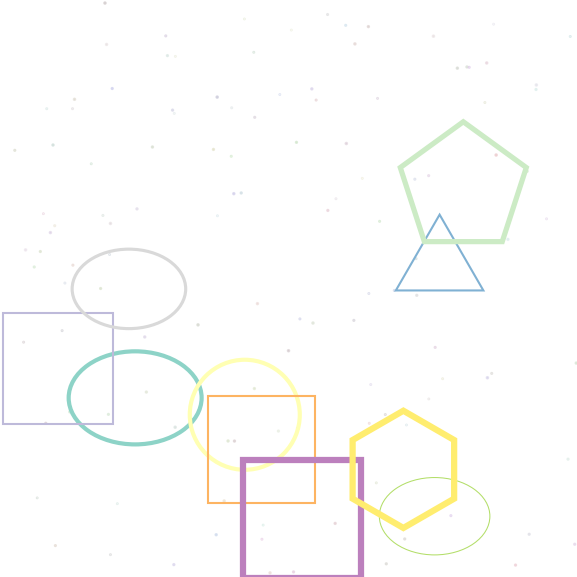[{"shape": "oval", "thickness": 2, "radius": 0.58, "center": [0.234, 0.31]}, {"shape": "circle", "thickness": 2, "radius": 0.48, "center": [0.424, 0.281]}, {"shape": "square", "thickness": 1, "radius": 0.48, "center": [0.1, 0.361]}, {"shape": "triangle", "thickness": 1, "radius": 0.44, "center": [0.761, 0.54]}, {"shape": "square", "thickness": 1, "radius": 0.46, "center": [0.452, 0.22]}, {"shape": "oval", "thickness": 0.5, "radius": 0.48, "center": [0.753, 0.105]}, {"shape": "oval", "thickness": 1.5, "radius": 0.49, "center": [0.223, 0.499]}, {"shape": "square", "thickness": 3, "radius": 0.51, "center": [0.522, 0.101]}, {"shape": "pentagon", "thickness": 2.5, "radius": 0.57, "center": [0.802, 0.674]}, {"shape": "hexagon", "thickness": 3, "radius": 0.51, "center": [0.698, 0.186]}]